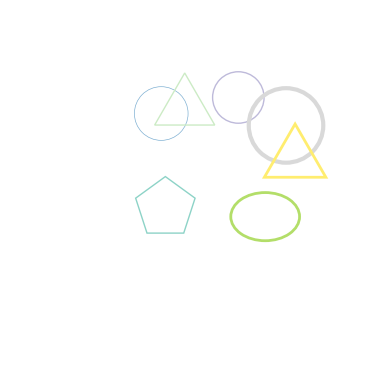[{"shape": "pentagon", "thickness": 1, "radius": 0.41, "center": [0.43, 0.46]}, {"shape": "circle", "thickness": 1, "radius": 0.33, "center": [0.619, 0.747]}, {"shape": "circle", "thickness": 0.5, "radius": 0.35, "center": [0.419, 0.705]}, {"shape": "oval", "thickness": 2, "radius": 0.45, "center": [0.689, 0.437]}, {"shape": "circle", "thickness": 3, "radius": 0.48, "center": [0.743, 0.674]}, {"shape": "triangle", "thickness": 1, "radius": 0.45, "center": [0.48, 0.72]}, {"shape": "triangle", "thickness": 2, "radius": 0.46, "center": [0.767, 0.586]}]